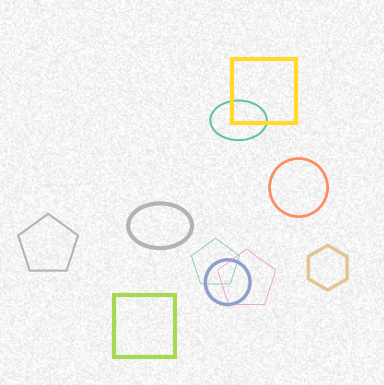[{"shape": "pentagon", "thickness": 0.5, "radius": 0.33, "center": [0.56, 0.315]}, {"shape": "oval", "thickness": 1.5, "radius": 0.37, "center": [0.62, 0.687]}, {"shape": "circle", "thickness": 2, "radius": 0.38, "center": [0.776, 0.513]}, {"shape": "circle", "thickness": 2.5, "radius": 0.29, "center": [0.591, 0.267]}, {"shape": "pentagon", "thickness": 0.5, "radius": 0.4, "center": [0.641, 0.274]}, {"shape": "square", "thickness": 3, "radius": 0.4, "center": [0.376, 0.153]}, {"shape": "square", "thickness": 3, "radius": 0.41, "center": [0.686, 0.763]}, {"shape": "hexagon", "thickness": 2.5, "radius": 0.29, "center": [0.851, 0.305]}, {"shape": "pentagon", "thickness": 1.5, "radius": 0.41, "center": [0.125, 0.363]}, {"shape": "oval", "thickness": 3, "radius": 0.42, "center": [0.416, 0.414]}]